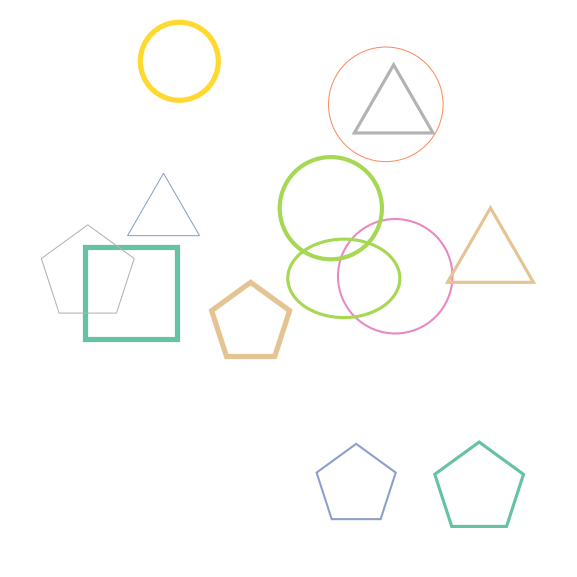[{"shape": "pentagon", "thickness": 1.5, "radius": 0.4, "center": [0.83, 0.153]}, {"shape": "square", "thickness": 2.5, "radius": 0.4, "center": [0.227, 0.492]}, {"shape": "circle", "thickness": 0.5, "radius": 0.5, "center": [0.668, 0.818]}, {"shape": "pentagon", "thickness": 1, "radius": 0.36, "center": [0.617, 0.159]}, {"shape": "triangle", "thickness": 0.5, "radius": 0.36, "center": [0.283, 0.627]}, {"shape": "circle", "thickness": 1, "radius": 0.5, "center": [0.684, 0.521]}, {"shape": "oval", "thickness": 1.5, "radius": 0.49, "center": [0.595, 0.517]}, {"shape": "circle", "thickness": 2, "radius": 0.44, "center": [0.573, 0.639]}, {"shape": "circle", "thickness": 2.5, "radius": 0.34, "center": [0.311, 0.893]}, {"shape": "pentagon", "thickness": 2.5, "radius": 0.35, "center": [0.434, 0.439]}, {"shape": "triangle", "thickness": 1.5, "radius": 0.43, "center": [0.849, 0.553]}, {"shape": "triangle", "thickness": 1.5, "radius": 0.39, "center": [0.682, 0.808]}, {"shape": "pentagon", "thickness": 0.5, "radius": 0.42, "center": [0.152, 0.525]}]